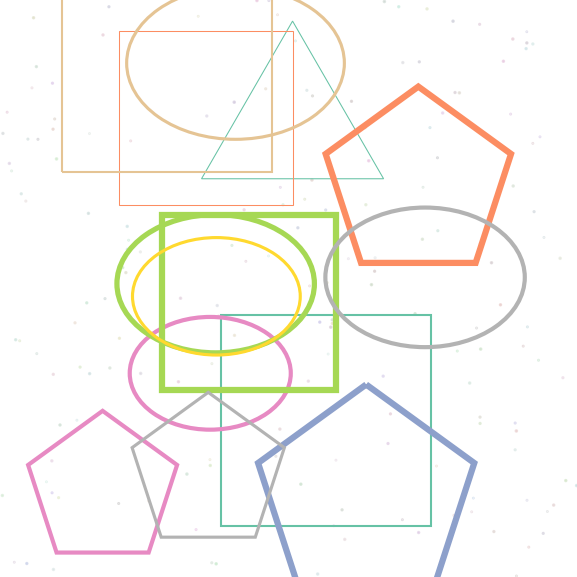[{"shape": "triangle", "thickness": 0.5, "radius": 0.91, "center": [0.507, 0.781]}, {"shape": "square", "thickness": 1, "radius": 0.91, "center": [0.565, 0.271]}, {"shape": "pentagon", "thickness": 3, "radius": 0.84, "center": [0.724, 0.68]}, {"shape": "square", "thickness": 0.5, "radius": 0.75, "center": [0.357, 0.794]}, {"shape": "pentagon", "thickness": 3, "radius": 0.98, "center": [0.634, 0.137]}, {"shape": "oval", "thickness": 2, "radius": 0.7, "center": [0.364, 0.353]}, {"shape": "pentagon", "thickness": 2, "radius": 0.68, "center": [0.178, 0.152]}, {"shape": "oval", "thickness": 2.5, "radius": 0.85, "center": [0.373, 0.508]}, {"shape": "square", "thickness": 3, "radius": 0.75, "center": [0.431, 0.475]}, {"shape": "oval", "thickness": 1.5, "radius": 0.73, "center": [0.375, 0.486]}, {"shape": "square", "thickness": 1, "radius": 0.91, "center": [0.289, 0.882]}, {"shape": "oval", "thickness": 1.5, "radius": 0.94, "center": [0.408, 0.89]}, {"shape": "oval", "thickness": 2, "radius": 0.86, "center": [0.736, 0.519]}, {"shape": "pentagon", "thickness": 1.5, "radius": 0.69, "center": [0.361, 0.181]}]